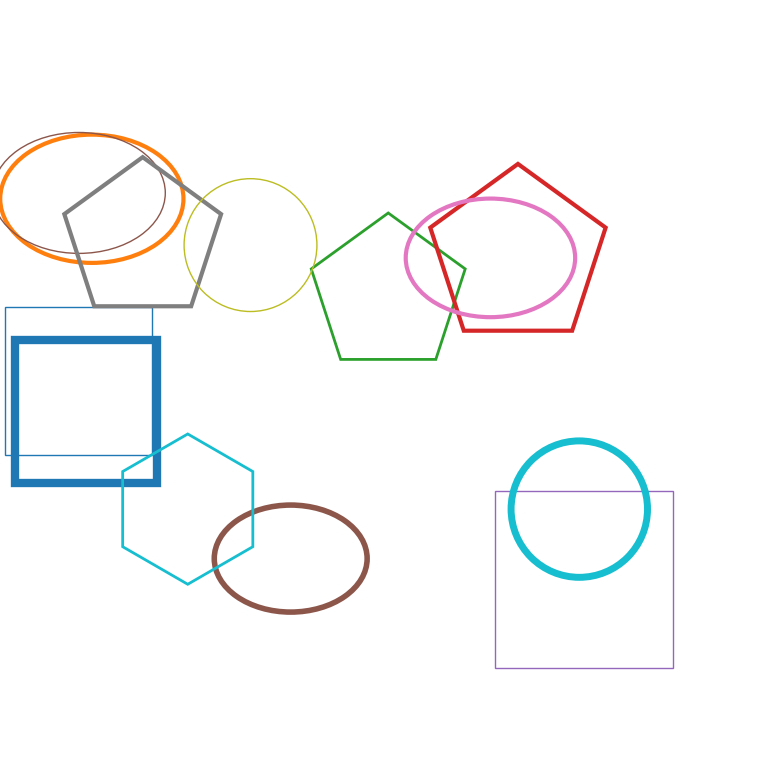[{"shape": "square", "thickness": 3, "radius": 0.46, "center": [0.111, 0.466]}, {"shape": "square", "thickness": 0.5, "radius": 0.48, "center": [0.102, 0.505]}, {"shape": "oval", "thickness": 1.5, "radius": 0.59, "center": [0.119, 0.742]}, {"shape": "pentagon", "thickness": 1, "radius": 0.53, "center": [0.504, 0.618]}, {"shape": "pentagon", "thickness": 1.5, "radius": 0.6, "center": [0.673, 0.667]}, {"shape": "square", "thickness": 0.5, "radius": 0.58, "center": [0.758, 0.248]}, {"shape": "oval", "thickness": 0.5, "radius": 0.56, "center": [0.103, 0.749]}, {"shape": "oval", "thickness": 2, "radius": 0.5, "center": [0.378, 0.275]}, {"shape": "oval", "thickness": 1.5, "radius": 0.55, "center": [0.637, 0.665]}, {"shape": "pentagon", "thickness": 1.5, "radius": 0.54, "center": [0.185, 0.689]}, {"shape": "circle", "thickness": 0.5, "radius": 0.43, "center": [0.325, 0.682]}, {"shape": "hexagon", "thickness": 1, "radius": 0.49, "center": [0.244, 0.339]}, {"shape": "circle", "thickness": 2.5, "radius": 0.44, "center": [0.752, 0.339]}]